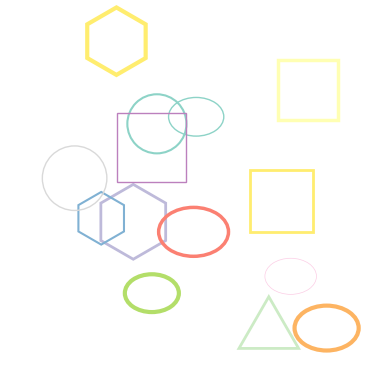[{"shape": "circle", "thickness": 1.5, "radius": 0.38, "center": [0.408, 0.678]}, {"shape": "oval", "thickness": 1, "radius": 0.36, "center": [0.51, 0.697]}, {"shape": "square", "thickness": 2.5, "radius": 0.39, "center": [0.799, 0.767]}, {"shape": "hexagon", "thickness": 2, "radius": 0.49, "center": [0.346, 0.424]}, {"shape": "oval", "thickness": 2.5, "radius": 0.45, "center": [0.503, 0.398]}, {"shape": "hexagon", "thickness": 1.5, "radius": 0.34, "center": [0.263, 0.433]}, {"shape": "oval", "thickness": 3, "radius": 0.42, "center": [0.848, 0.148]}, {"shape": "oval", "thickness": 3, "radius": 0.35, "center": [0.394, 0.239]}, {"shape": "oval", "thickness": 0.5, "radius": 0.33, "center": [0.755, 0.282]}, {"shape": "circle", "thickness": 1, "radius": 0.42, "center": [0.194, 0.537]}, {"shape": "square", "thickness": 1, "radius": 0.44, "center": [0.393, 0.617]}, {"shape": "triangle", "thickness": 2, "radius": 0.45, "center": [0.698, 0.14]}, {"shape": "hexagon", "thickness": 3, "radius": 0.44, "center": [0.302, 0.893]}, {"shape": "square", "thickness": 2, "radius": 0.4, "center": [0.731, 0.478]}]